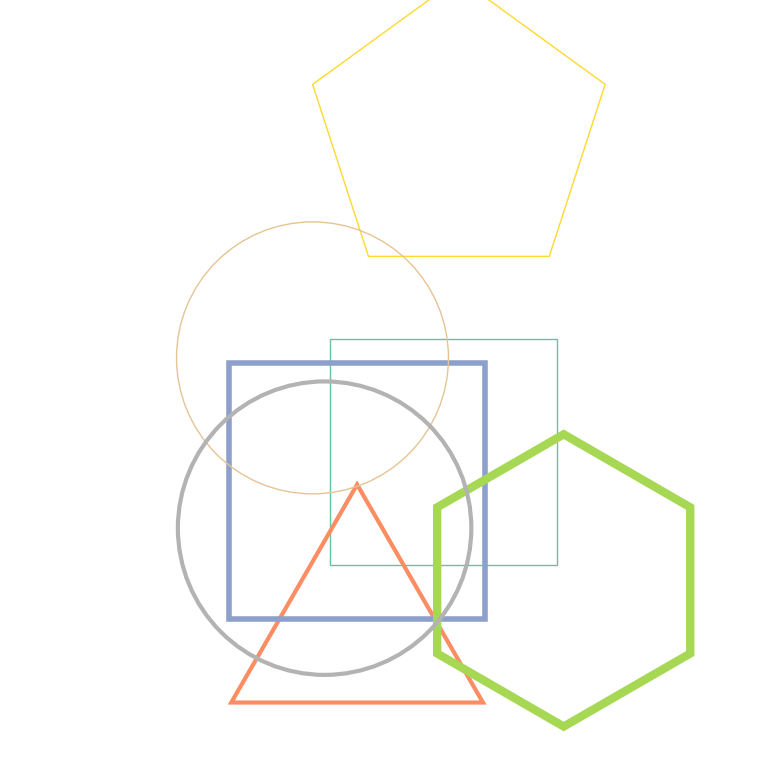[{"shape": "square", "thickness": 0.5, "radius": 0.74, "center": [0.576, 0.413]}, {"shape": "triangle", "thickness": 1.5, "radius": 0.94, "center": [0.464, 0.182]}, {"shape": "square", "thickness": 2, "radius": 0.83, "center": [0.463, 0.362]}, {"shape": "hexagon", "thickness": 3, "radius": 0.95, "center": [0.732, 0.246]}, {"shape": "pentagon", "thickness": 0.5, "radius": 1.0, "center": [0.596, 0.829]}, {"shape": "circle", "thickness": 0.5, "radius": 0.88, "center": [0.406, 0.535]}, {"shape": "circle", "thickness": 1.5, "radius": 0.95, "center": [0.422, 0.314]}]